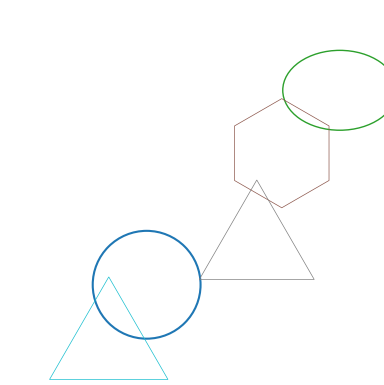[{"shape": "circle", "thickness": 1.5, "radius": 0.7, "center": [0.381, 0.26]}, {"shape": "oval", "thickness": 1, "radius": 0.74, "center": [0.883, 0.765]}, {"shape": "hexagon", "thickness": 0.5, "radius": 0.71, "center": [0.732, 0.602]}, {"shape": "triangle", "thickness": 0.5, "radius": 0.86, "center": [0.667, 0.36]}, {"shape": "triangle", "thickness": 0.5, "radius": 0.89, "center": [0.282, 0.103]}]